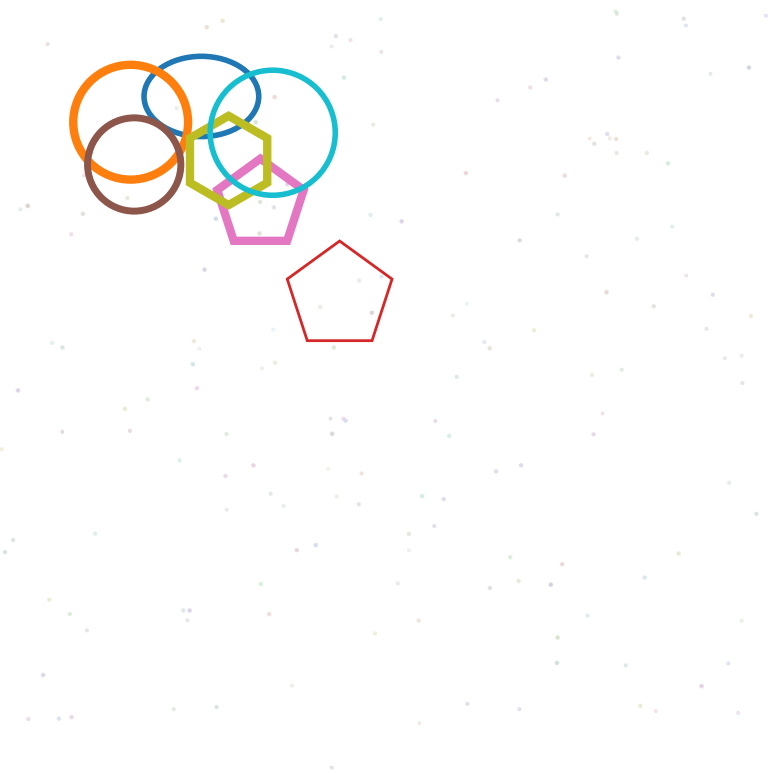[{"shape": "oval", "thickness": 2, "radius": 0.37, "center": [0.262, 0.875]}, {"shape": "circle", "thickness": 3, "radius": 0.37, "center": [0.17, 0.841]}, {"shape": "pentagon", "thickness": 1, "radius": 0.36, "center": [0.441, 0.615]}, {"shape": "circle", "thickness": 2.5, "radius": 0.3, "center": [0.174, 0.786]}, {"shape": "pentagon", "thickness": 3, "radius": 0.3, "center": [0.338, 0.735]}, {"shape": "hexagon", "thickness": 3, "radius": 0.29, "center": [0.297, 0.792]}, {"shape": "circle", "thickness": 2, "radius": 0.41, "center": [0.354, 0.828]}]